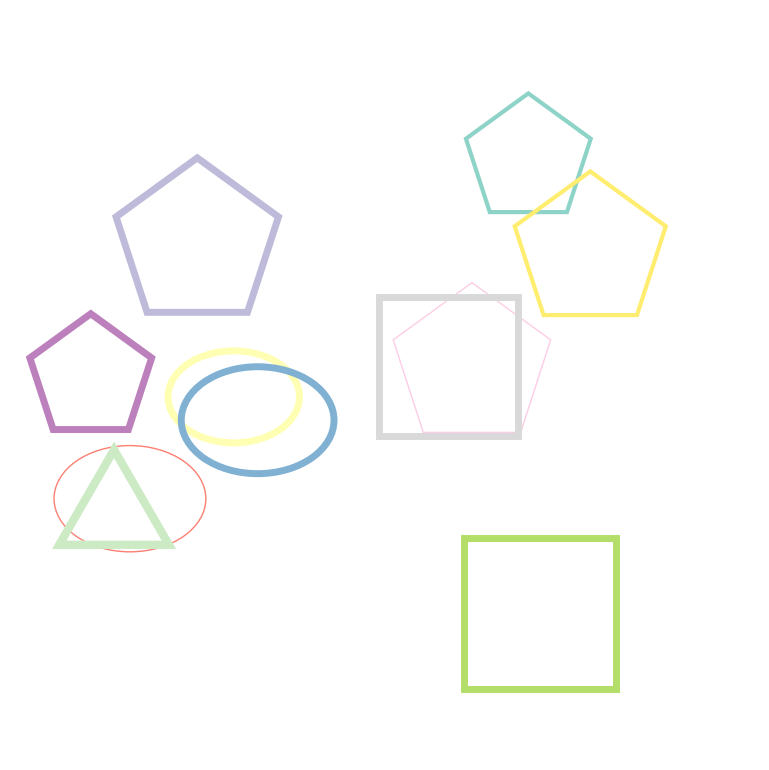[{"shape": "pentagon", "thickness": 1.5, "radius": 0.43, "center": [0.686, 0.793]}, {"shape": "oval", "thickness": 2.5, "radius": 0.43, "center": [0.304, 0.485]}, {"shape": "pentagon", "thickness": 2.5, "radius": 0.55, "center": [0.256, 0.684]}, {"shape": "oval", "thickness": 0.5, "radius": 0.49, "center": [0.169, 0.352]}, {"shape": "oval", "thickness": 2.5, "radius": 0.5, "center": [0.335, 0.454]}, {"shape": "square", "thickness": 2.5, "radius": 0.49, "center": [0.701, 0.203]}, {"shape": "pentagon", "thickness": 0.5, "radius": 0.54, "center": [0.613, 0.525]}, {"shape": "square", "thickness": 2.5, "radius": 0.45, "center": [0.583, 0.524]}, {"shape": "pentagon", "thickness": 2.5, "radius": 0.42, "center": [0.118, 0.509]}, {"shape": "triangle", "thickness": 3, "radius": 0.41, "center": [0.148, 0.334]}, {"shape": "pentagon", "thickness": 1.5, "radius": 0.52, "center": [0.767, 0.674]}]